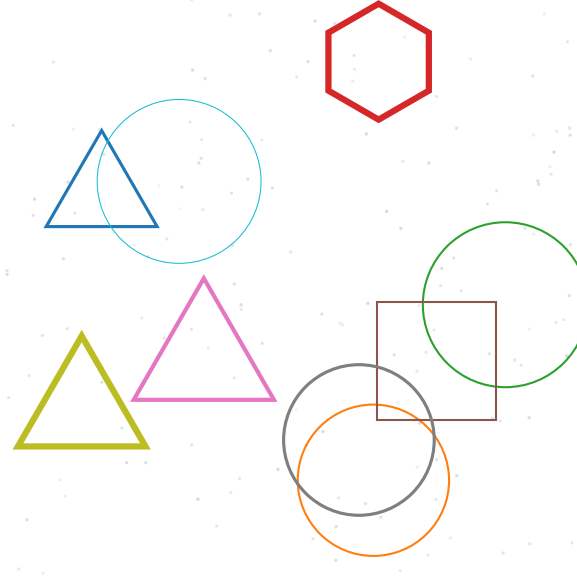[{"shape": "triangle", "thickness": 1.5, "radius": 0.55, "center": [0.176, 0.662]}, {"shape": "circle", "thickness": 1, "radius": 0.66, "center": [0.647, 0.168]}, {"shape": "circle", "thickness": 1, "radius": 0.71, "center": [0.875, 0.471]}, {"shape": "hexagon", "thickness": 3, "radius": 0.5, "center": [0.656, 0.892]}, {"shape": "square", "thickness": 1, "radius": 0.51, "center": [0.756, 0.374]}, {"shape": "triangle", "thickness": 2, "radius": 0.7, "center": [0.353, 0.377]}, {"shape": "circle", "thickness": 1.5, "radius": 0.65, "center": [0.622, 0.237]}, {"shape": "triangle", "thickness": 3, "radius": 0.64, "center": [0.141, 0.29]}, {"shape": "circle", "thickness": 0.5, "radius": 0.71, "center": [0.31, 0.685]}]